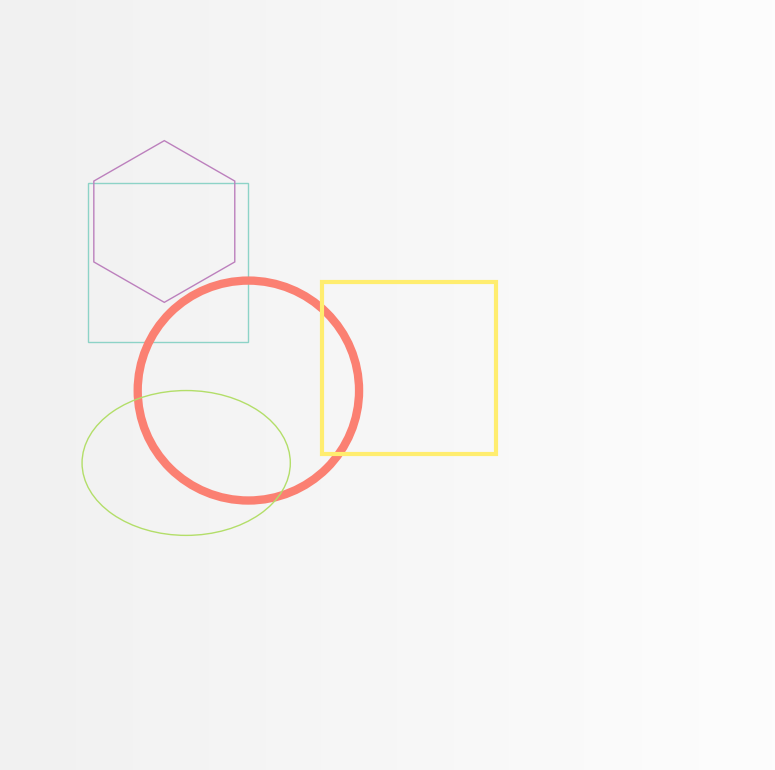[{"shape": "square", "thickness": 0.5, "radius": 0.52, "center": [0.217, 0.659]}, {"shape": "circle", "thickness": 3, "radius": 0.71, "center": [0.32, 0.493]}, {"shape": "oval", "thickness": 0.5, "radius": 0.67, "center": [0.24, 0.399]}, {"shape": "hexagon", "thickness": 0.5, "radius": 0.53, "center": [0.212, 0.712]}, {"shape": "square", "thickness": 1.5, "radius": 0.56, "center": [0.527, 0.522]}]